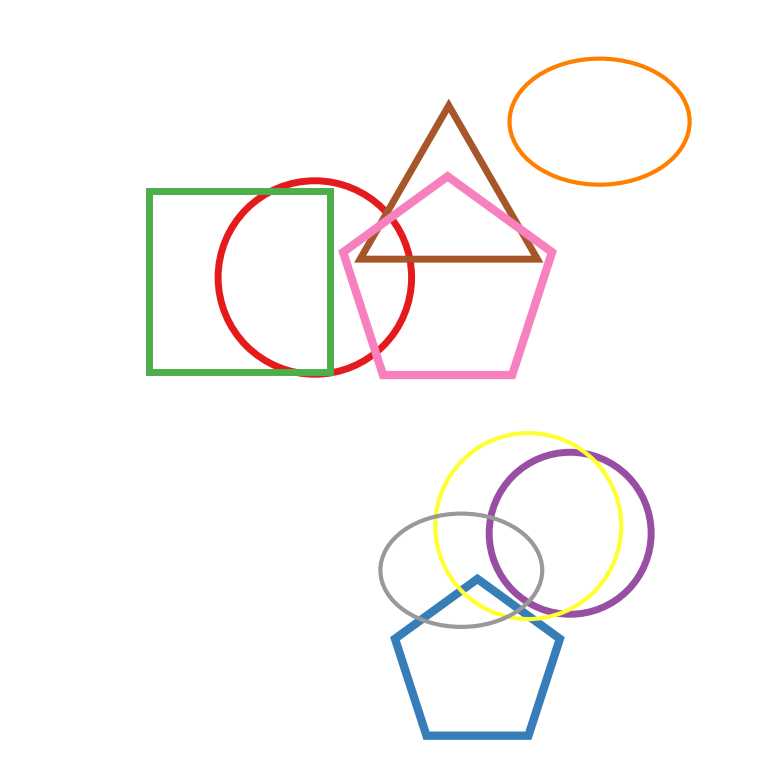[{"shape": "circle", "thickness": 2.5, "radius": 0.63, "center": [0.409, 0.64]}, {"shape": "pentagon", "thickness": 3, "radius": 0.56, "center": [0.62, 0.136]}, {"shape": "square", "thickness": 2.5, "radius": 0.59, "center": [0.311, 0.635]}, {"shape": "circle", "thickness": 2.5, "radius": 0.53, "center": [0.74, 0.307]}, {"shape": "oval", "thickness": 1.5, "radius": 0.58, "center": [0.779, 0.842]}, {"shape": "circle", "thickness": 1.5, "radius": 0.6, "center": [0.686, 0.317]}, {"shape": "triangle", "thickness": 2.5, "radius": 0.66, "center": [0.583, 0.73]}, {"shape": "pentagon", "thickness": 3, "radius": 0.71, "center": [0.581, 0.628]}, {"shape": "oval", "thickness": 1.5, "radius": 0.53, "center": [0.599, 0.259]}]